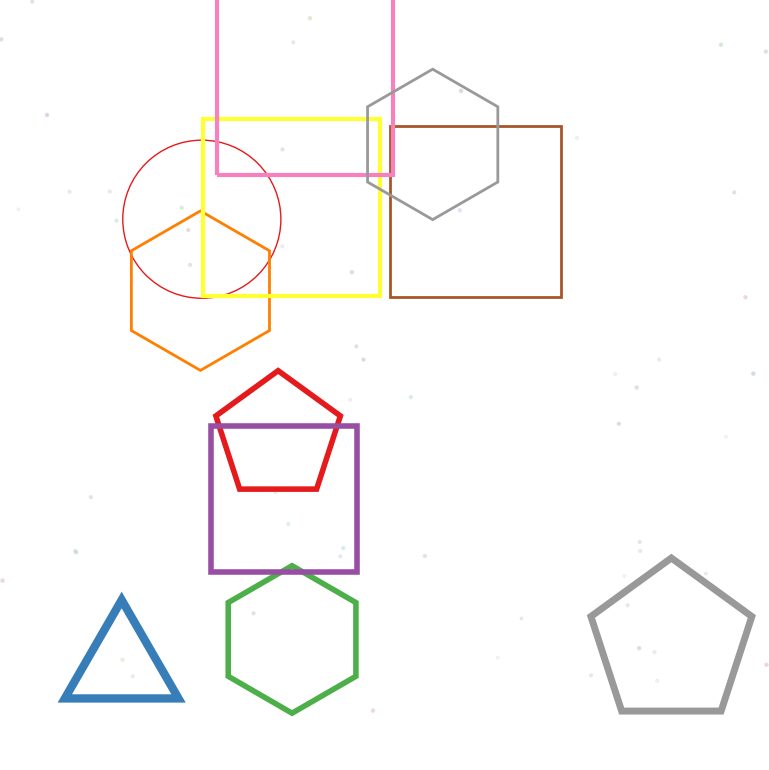[{"shape": "circle", "thickness": 0.5, "radius": 0.51, "center": [0.262, 0.715]}, {"shape": "pentagon", "thickness": 2, "radius": 0.43, "center": [0.361, 0.434]}, {"shape": "triangle", "thickness": 3, "radius": 0.43, "center": [0.158, 0.136]}, {"shape": "hexagon", "thickness": 2, "radius": 0.48, "center": [0.379, 0.17]}, {"shape": "square", "thickness": 2, "radius": 0.47, "center": [0.369, 0.353]}, {"shape": "hexagon", "thickness": 1, "radius": 0.52, "center": [0.26, 0.623]}, {"shape": "square", "thickness": 1.5, "radius": 0.58, "center": [0.378, 0.731]}, {"shape": "square", "thickness": 1, "radius": 0.56, "center": [0.618, 0.726]}, {"shape": "square", "thickness": 1.5, "radius": 0.57, "center": [0.396, 0.888]}, {"shape": "pentagon", "thickness": 2.5, "radius": 0.55, "center": [0.872, 0.165]}, {"shape": "hexagon", "thickness": 1, "radius": 0.49, "center": [0.562, 0.812]}]